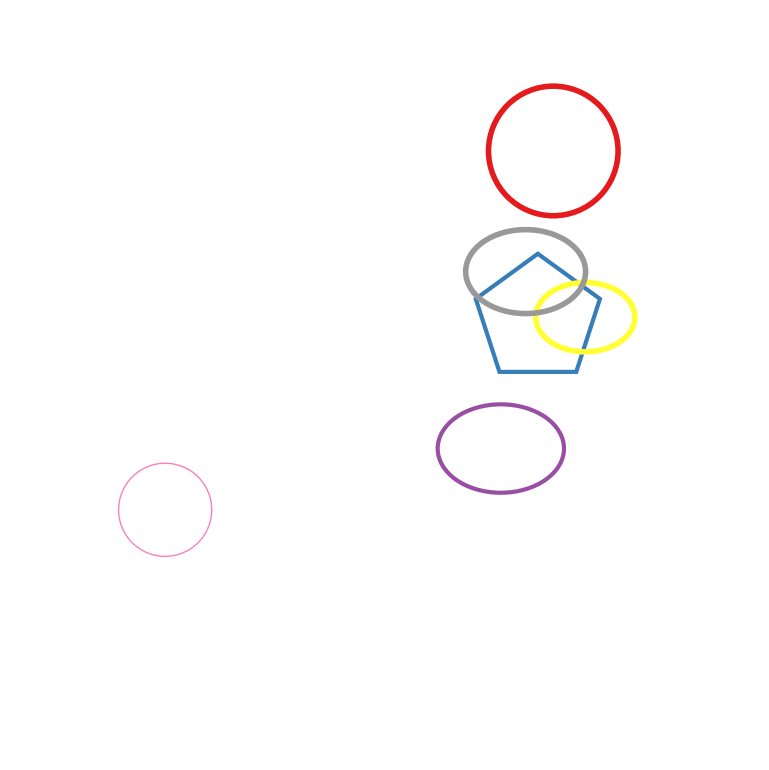[{"shape": "circle", "thickness": 2, "radius": 0.42, "center": [0.719, 0.804]}, {"shape": "pentagon", "thickness": 1.5, "radius": 0.42, "center": [0.699, 0.586]}, {"shape": "oval", "thickness": 1.5, "radius": 0.41, "center": [0.65, 0.417]}, {"shape": "oval", "thickness": 2, "radius": 0.32, "center": [0.76, 0.588]}, {"shape": "circle", "thickness": 0.5, "radius": 0.3, "center": [0.214, 0.338]}, {"shape": "oval", "thickness": 2, "radius": 0.39, "center": [0.683, 0.647]}]